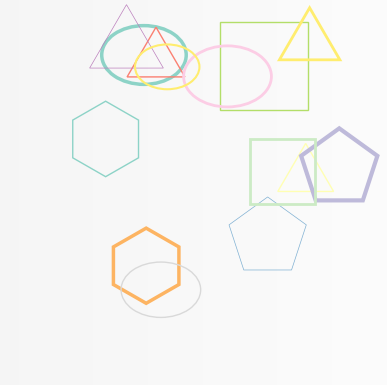[{"shape": "oval", "thickness": 2.5, "radius": 0.55, "center": [0.372, 0.857]}, {"shape": "hexagon", "thickness": 1, "radius": 0.49, "center": [0.273, 0.639]}, {"shape": "triangle", "thickness": 1, "radius": 0.42, "center": [0.789, 0.544]}, {"shape": "pentagon", "thickness": 3, "radius": 0.52, "center": [0.876, 0.563]}, {"shape": "triangle", "thickness": 1, "radius": 0.43, "center": [0.403, 0.843]}, {"shape": "pentagon", "thickness": 0.5, "radius": 0.52, "center": [0.691, 0.384]}, {"shape": "hexagon", "thickness": 2.5, "radius": 0.49, "center": [0.377, 0.31]}, {"shape": "square", "thickness": 1, "radius": 0.57, "center": [0.681, 0.829]}, {"shape": "oval", "thickness": 2, "radius": 0.57, "center": [0.587, 0.802]}, {"shape": "oval", "thickness": 1, "radius": 0.51, "center": [0.415, 0.247]}, {"shape": "triangle", "thickness": 0.5, "radius": 0.55, "center": [0.326, 0.878]}, {"shape": "square", "thickness": 2, "radius": 0.42, "center": [0.728, 0.554]}, {"shape": "oval", "thickness": 1.5, "radius": 0.42, "center": [0.432, 0.826]}, {"shape": "triangle", "thickness": 2, "radius": 0.45, "center": [0.799, 0.89]}]